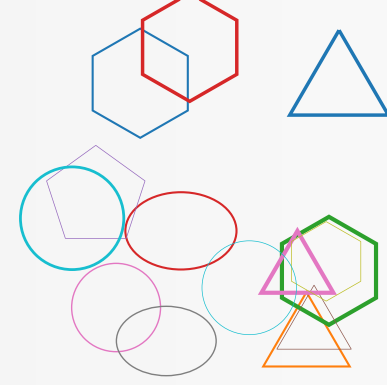[{"shape": "triangle", "thickness": 2.5, "radius": 0.73, "center": [0.875, 0.775]}, {"shape": "hexagon", "thickness": 1.5, "radius": 0.71, "center": [0.362, 0.784]}, {"shape": "triangle", "thickness": 1.5, "radius": 0.64, "center": [0.791, 0.113]}, {"shape": "hexagon", "thickness": 3, "radius": 0.7, "center": [0.849, 0.297]}, {"shape": "oval", "thickness": 1.5, "radius": 0.72, "center": [0.467, 0.4]}, {"shape": "hexagon", "thickness": 2.5, "radius": 0.7, "center": [0.489, 0.877]}, {"shape": "pentagon", "thickness": 0.5, "radius": 0.67, "center": [0.247, 0.489]}, {"shape": "triangle", "thickness": 0.5, "radius": 0.55, "center": [0.81, 0.149]}, {"shape": "triangle", "thickness": 3, "radius": 0.54, "center": [0.768, 0.293]}, {"shape": "circle", "thickness": 1, "radius": 0.57, "center": [0.3, 0.201]}, {"shape": "oval", "thickness": 1, "radius": 0.64, "center": [0.429, 0.114]}, {"shape": "hexagon", "thickness": 0.5, "radius": 0.52, "center": [0.842, 0.321]}, {"shape": "circle", "thickness": 2, "radius": 0.67, "center": [0.186, 0.433]}, {"shape": "circle", "thickness": 0.5, "radius": 0.61, "center": [0.643, 0.253]}]